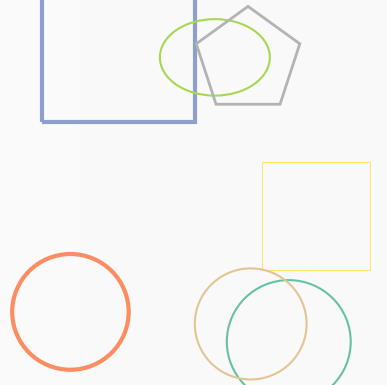[{"shape": "circle", "thickness": 1.5, "radius": 0.8, "center": [0.745, 0.113]}, {"shape": "circle", "thickness": 3, "radius": 0.75, "center": [0.182, 0.19]}, {"shape": "square", "thickness": 3, "radius": 0.99, "center": [0.306, 0.881]}, {"shape": "oval", "thickness": 1.5, "radius": 0.71, "center": [0.554, 0.851]}, {"shape": "square", "thickness": 0.5, "radius": 0.7, "center": [0.815, 0.438]}, {"shape": "circle", "thickness": 1.5, "radius": 0.72, "center": [0.647, 0.159]}, {"shape": "pentagon", "thickness": 2, "radius": 0.7, "center": [0.64, 0.843]}]